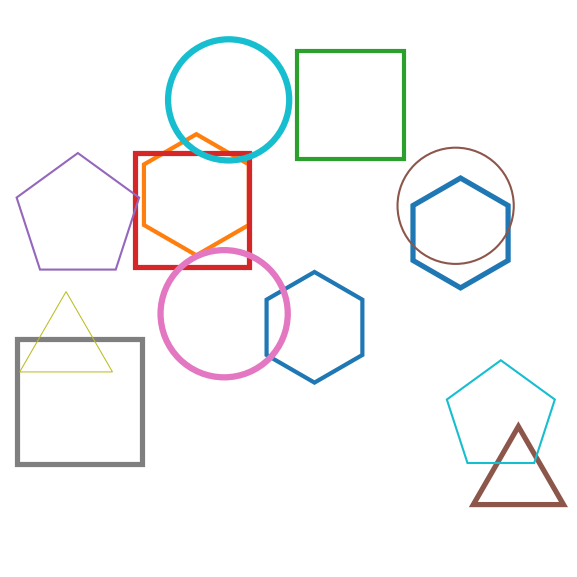[{"shape": "hexagon", "thickness": 2.5, "radius": 0.48, "center": [0.797, 0.596]}, {"shape": "hexagon", "thickness": 2, "radius": 0.48, "center": [0.545, 0.432]}, {"shape": "hexagon", "thickness": 2, "radius": 0.52, "center": [0.34, 0.662]}, {"shape": "square", "thickness": 2, "radius": 0.46, "center": [0.607, 0.817]}, {"shape": "square", "thickness": 2.5, "radius": 0.49, "center": [0.332, 0.635]}, {"shape": "pentagon", "thickness": 1, "radius": 0.56, "center": [0.135, 0.623]}, {"shape": "circle", "thickness": 1, "radius": 0.5, "center": [0.789, 0.643]}, {"shape": "triangle", "thickness": 2.5, "radius": 0.45, "center": [0.898, 0.17]}, {"shape": "circle", "thickness": 3, "radius": 0.55, "center": [0.388, 0.456]}, {"shape": "square", "thickness": 2.5, "radius": 0.54, "center": [0.138, 0.304]}, {"shape": "triangle", "thickness": 0.5, "radius": 0.46, "center": [0.114, 0.401]}, {"shape": "circle", "thickness": 3, "radius": 0.52, "center": [0.396, 0.826]}, {"shape": "pentagon", "thickness": 1, "radius": 0.49, "center": [0.867, 0.277]}]